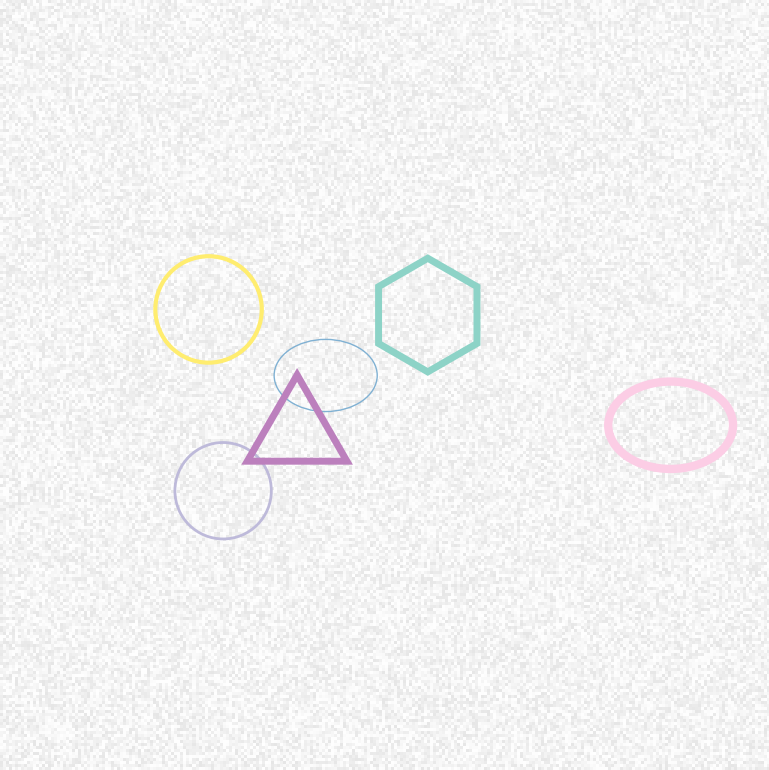[{"shape": "hexagon", "thickness": 2.5, "radius": 0.37, "center": [0.556, 0.591]}, {"shape": "circle", "thickness": 1, "radius": 0.31, "center": [0.29, 0.363]}, {"shape": "oval", "thickness": 0.5, "radius": 0.33, "center": [0.423, 0.512]}, {"shape": "oval", "thickness": 3, "radius": 0.41, "center": [0.871, 0.448]}, {"shape": "triangle", "thickness": 2.5, "radius": 0.37, "center": [0.386, 0.438]}, {"shape": "circle", "thickness": 1.5, "radius": 0.35, "center": [0.271, 0.598]}]